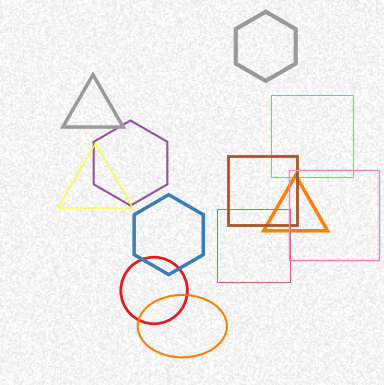[{"shape": "circle", "thickness": 2, "radius": 0.43, "center": [0.4, 0.245]}, {"shape": "square", "thickness": 0.5, "radius": 0.48, "center": [0.659, 0.363]}, {"shape": "hexagon", "thickness": 2.5, "radius": 0.52, "center": [0.438, 0.39]}, {"shape": "square", "thickness": 0.5, "radius": 0.53, "center": [0.81, 0.646]}, {"shape": "hexagon", "thickness": 1.5, "radius": 0.55, "center": [0.339, 0.576]}, {"shape": "oval", "thickness": 1.5, "radius": 0.58, "center": [0.474, 0.153]}, {"shape": "triangle", "thickness": 2.5, "radius": 0.48, "center": [0.768, 0.449]}, {"shape": "triangle", "thickness": 1, "radius": 0.56, "center": [0.248, 0.516]}, {"shape": "square", "thickness": 2, "radius": 0.45, "center": [0.683, 0.505]}, {"shape": "square", "thickness": 1, "radius": 0.59, "center": [0.867, 0.441]}, {"shape": "hexagon", "thickness": 3, "radius": 0.45, "center": [0.69, 0.88]}, {"shape": "triangle", "thickness": 2.5, "radius": 0.45, "center": [0.242, 0.715]}]